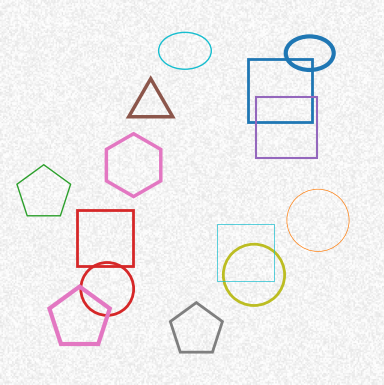[{"shape": "square", "thickness": 2, "radius": 0.41, "center": [0.727, 0.764]}, {"shape": "oval", "thickness": 3, "radius": 0.31, "center": [0.804, 0.862]}, {"shape": "circle", "thickness": 0.5, "radius": 0.4, "center": [0.826, 0.428]}, {"shape": "pentagon", "thickness": 1, "radius": 0.37, "center": [0.114, 0.499]}, {"shape": "square", "thickness": 2, "radius": 0.36, "center": [0.273, 0.382]}, {"shape": "circle", "thickness": 2, "radius": 0.34, "center": [0.279, 0.25]}, {"shape": "square", "thickness": 1.5, "radius": 0.4, "center": [0.745, 0.669]}, {"shape": "triangle", "thickness": 2.5, "radius": 0.33, "center": [0.391, 0.73]}, {"shape": "pentagon", "thickness": 3, "radius": 0.41, "center": [0.207, 0.173]}, {"shape": "hexagon", "thickness": 2.5, "radius": 0.41, "center": [0.347, 0.571]}, {"shape": "pentagon", "thickness": 2, "radius": 0.36, "center": [0.51, 0.143]}, {"shape": "circle", "thickness": 2, "radius": 0.4, "center": [0.66, 0.286]}, {"shape": "square", "thickness": 0.5, "radius": 0.37, "center": [0.638, 0.344]}, {"shape": "oval", "thickness": 1, "radius": 0.34, "center": [0.48, 0.868]}]